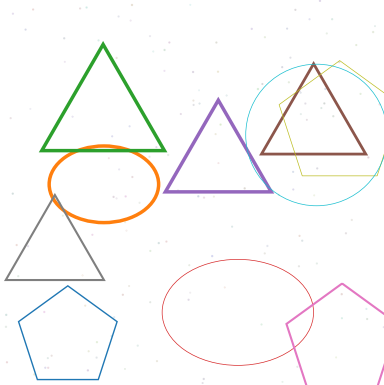[{"shape": "pentagon", "thickness": 1, "radius": 0.67, "center": [0.176, 0.123]}, {"shape": "oval", "thickness": 2.5, "radius": 0.71, "center": [0.27, 0.521]}, {"shape": "triangle", "thickness": 2.5, "radius": 0.92, "center": [0.268, 0.701]}, {"shape": "oval", "thickness": 0.5, "radius": 0.98, "center": [0.618, 0.189]}, {"shape": "triangle", "thickness": 2.5, "radius": 0.79, "center": [0.567, 0.581]}, {"shape": "triangle", "thickness": 2, "radius": 0.78, "center": [0.815, 0.678]}, {"shape": "pentagon", "thickness": 1.5, "radius": 0.76, "center": [0.889, 0.112]}, {"shape": "triangle", "thickness": 1.5, "radius": 0.74, "center": [0.143, 0.346]}, {"shape": "pentagon", "thickness": 0.5, "radius": 0.83, "center": [0.882, 0.677]}, {"shape": "circle", "thickness": 0.5, "radius": 0.92, "center": [0.822, 0.649]}]